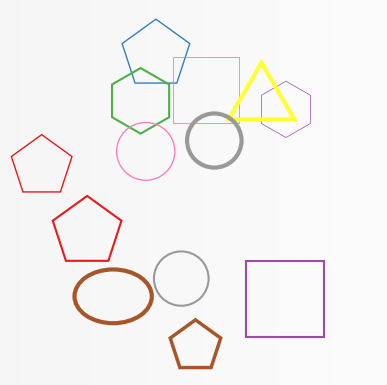[{"shape": "pentagon", "thickness": 1, "radius": 0.41, "center": [0.108, 0.568]}, {"shape": "pentagon", "thickness": 1.5, "radius": 0.47, "center": [0.225, 0.398]}, {"shape": "pentagon", "thickness": 1, "radius": 0.46, "center": [0.402, 0.858]}, {"shape": "hexagon", "thickness": 1.5, "radius": 0.43, "center": [0.363, 0.738]}, {"shape": "hexagon", "thickness": 0.5, "radius": 0.37, "center": [0.738, 0.716]}, {"shape": "square", "thickness": 1.5, "radius": 0.5, "center": [0.736, 0.223]}, {"shape": "square", "thickness": 0.5, "radius": 0.43, "center": [0.531, 0.766]}, {"shape": "triangle", "thickness": 3, "radius": 0.49, "center": [0.675, 0.739]}, {"shape": "oval", "thickness": 3, "radius": 0.5, "center": [0.292, 0.23]}, {"shape": "pentagon", "thickness": 2.5, "radius": 0.34, "center": [0.504, 0.101]}, {"shape": "circle", "thickness": 1, "radius": 0.38, "center": [0.376, 0.607]}, {"shape": "circle", "thickness": 1.5, "radius": 0.35, "center": [0.468, 0.276]}, {"shape": "circle", "thickness": 3, "radius": 0.35, "center": [0.553, 0.635]}]